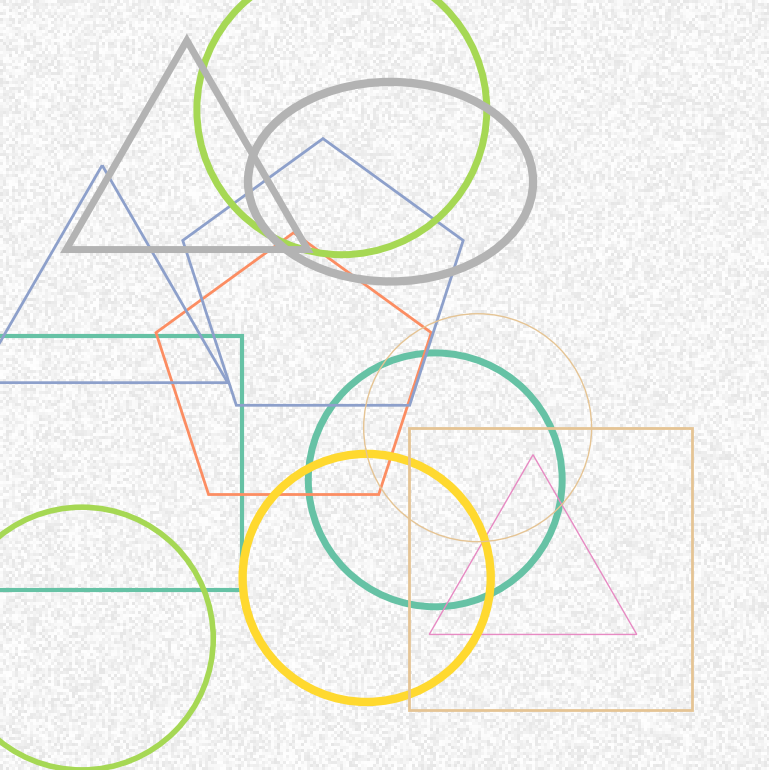[{"shape": "circle", "thickness": 2.5, "radius": 0.82, "center": [0.565, 0.377]}, {"shape": "square", "thickness": 1.5, "radius": 0.82, "center": [0.15, 0.398]}, {"shape": "pentagon", "thickness": 1, "radius": 0.94, "center": [0.381, 0.51]}, {"shape": "triangle", "thickness": 1, "radius": 0.94, "center": [0.133, 0.597]}, {"shape": "pentagon", "thickness": 1, "radius": 0.96, "center": [0.419, 0.629]}, {"shape": "triangle", "thickness": 0.5, "radius": 0.78, "center": [0.692, 0.254]}, {"shape": "circle", "thickness": 2.5, "radius": 0.94, "center": [0.444, 0.857]}, {"shape": "circle", "thickness": 2, "radius": 0.85, "center": [0.106, 0.171]}, {"shape": "circle", "thickness": 3, "radius": 0.81, "center": [0.476, 0.249]}, {"shape": "square", "thickness": 1, "radius": 0.92, "center": [0.715, 0.261]}, {"shape": "circle", "thickness": 0.5, "radius": 0.74, "center": [0.62, 0.445]}, {"shape": "triangle", "thickness": 2.5, "radius": 0.91, "center": [0.243, 0.766]}, {"shape": "oval", "thickness": 3, "radius": 0.93, "center": [0.507, 0.764]}]